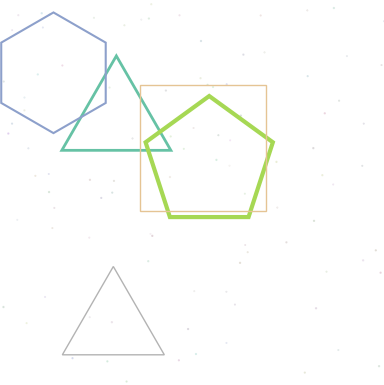[{"shape": "triangle", "thickness": 2, "radius": 0.82, "center": [0.302, 0.691]}, {"shape": "hexagon", "thickness": 1.5, "radius": 0.78, "center": [0.139, 0.811]}, {"shape": "pentagon", "thickness": 3, "radius": 0.87, "center": [0.543, 0.577]}, {"shape": "square", "thickness": 1, "radius": 0.82, "center": [0.527, 0.615]}, {"shape": "triangle", "thickness": 1, "radius": 0.76, "center": [0.294, 0.155]}]